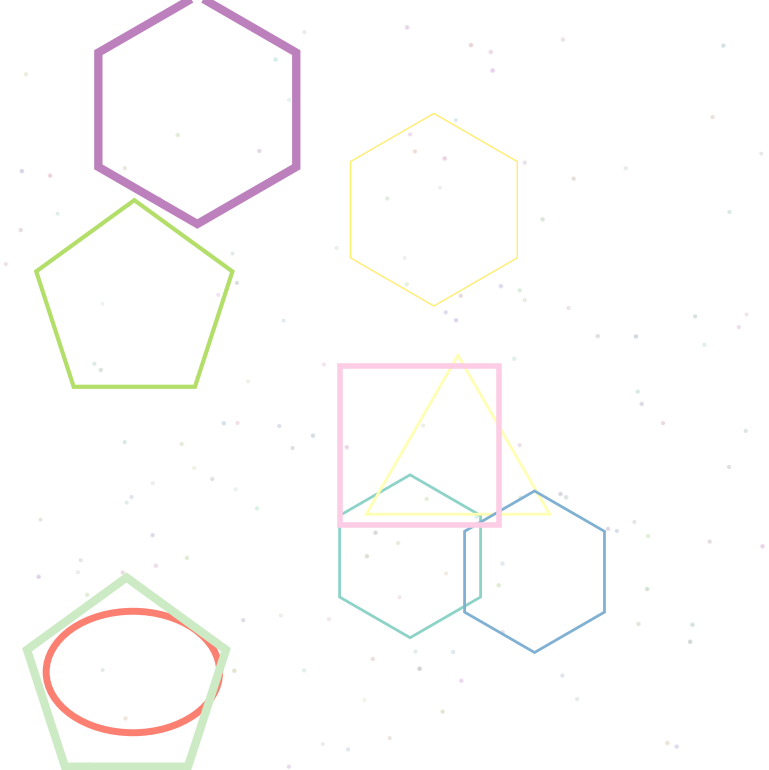[{"shape": "hexagon", "thickness": 1, "radius": 0.53, "center": [0.533, 0.278]}, {"shape": "triangle", "thickness": 1, "radius": 0.69, "center": [0.595, 0.401]}, {"shape": "oval", "thickness": 2.5, "radius": 0.56, "center": [0.173, 0.127]}, {"shape": "hexagon", "thickness": 1, "radius": 0.52, "center": [0.694, 0.257]}, {"shape": "pentagon", "thickness": 1.5, "radius": 0.67, "center": [0.174, 0.606]}, {"shape": "square", "thickness": 2, "radius": 0.51, "center": [0.545, 0.421]}, {"shape": "hexagon", "thickness": 3, "radius": 0.74, "center": [0.256, 0.857]}, {"shape": "pentagon", "thickness": 3, "radius": 0.68, "center": [0.164, 0.114]}, {"shape": "hexagon", "thickness": 0.5, "radius": 0.63, "center": [0.564, 0.728]}]